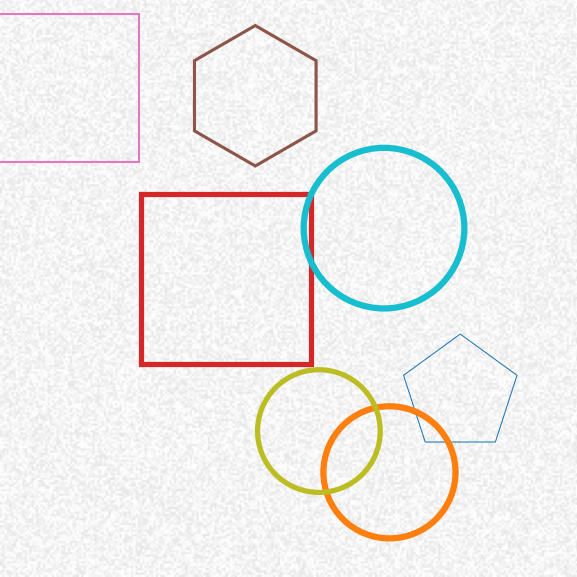[{"shape": "pentagon", "thickness": 0.5, "radius": 0.52, "center": [0.797, 0.317]}, {"shape": "circle", "thickness": 3, "radius": 0.57, "center": [0.674, 0.181]}, {"shape": "square", "thickness": 2.5, "radius": 0.74, "center": [0.391, 0.516]}, {"shape": "hexagon", "thickness": 1.5, "radius": 0.61, "center": [0.442, 0.833]}, {"shape": "square", "thickness": 1, "radius": 0.64, "center": [0.113, 0.847]}, {"shape": "circle", "thickness": 2.5, "radius": 0.53, "center": [0.552, 0.253]}, {"shape": "circle", "thickness": 3, "radius": 0.7, "center": [0.665, 0.604]}]